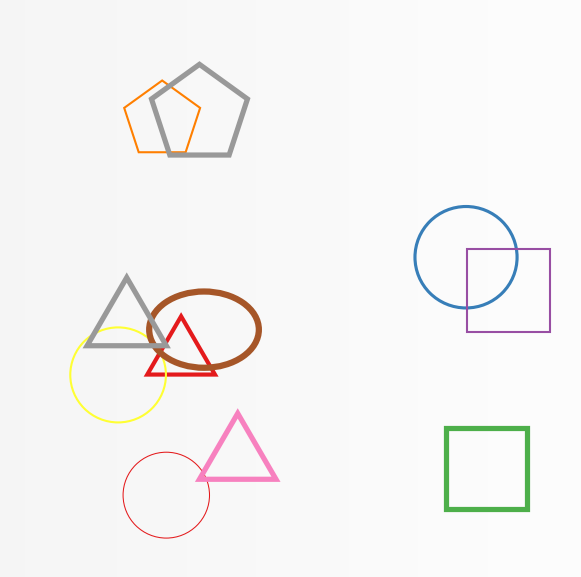[{"shape": "triangle", "thickness": 2, "radius": 0.34, "center": [0.312, 0.384]}, {"shape": "circle", "thickness": 0.5, "radius": 0.37, "center": [0.286, 0.142]}, {"shape": "circle", "thickness": 1.5, "radius": 0.44, "center": [0.802, 0.554]}, {"shape": "square", "thickness": 2.5, "radius": 0.35, "center": [0.837, 0.187]}, {"shape": "square", "thickness": 1, "radius": 0.36, "center": [0.875, 0.496]}, {"shape": "pentagon", "thickness": 1, "radius": 0.34, "center": [0.279, 0.791]}, {"shape": "circle", "thickness": 1, "radius": 0.41, "center": [0.203, 0.35]}, {"shape": "oval", "thickness": 3, "radius": 0.47, "center": [0.351, 0.428]}, {"shape": "triangle", "thickness": 2.5, "radius": 0.38, "center": [0.409, 0.207]}, {"shape": "pentagon", "thickness": 2.5, "radius": 0.43, "center": [0.343, 0.801]}, {"shape": "triangle", "thickness": 2.5, "radius": 0.39, "center": [0.218, 0.44]}]